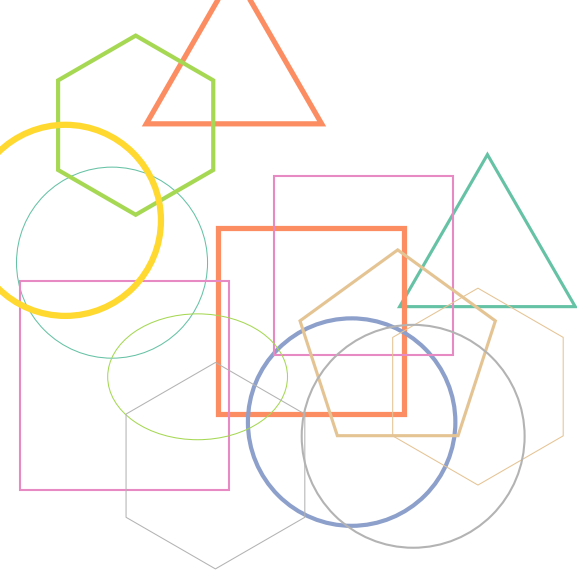[{"shape": "circle", "thickness": 0.5, "radius": 0.83, "center": [0.194, 0.544]}, {"shape": "triangle", "thickness": 1.5, "radius": 0.88, "center": [0.844, 0.556]}, {"shape": "triangle", "thickness": 2.5, "radius": 0.88, "center": [0.405, 0.872]}, {"shape": "square", "thickness": 2.5, "radius": 0.81, "center": [0.538, 0.443]}, {"shape": "circle", "thickness": 2, "radius": 0.9, "center": [0.609, 0.268]}, {"shape": "square", "thickness": 1, "radius": 0.77, "center": [0.63, 0.539]}, {"shape": "square", "thickness": 1, "radius": 0.9, "center": [0.215, 0.332]}, {"shape": "hexagon", "thickness": 2, "radius": 0.78, "center": [0.235, 0.782]}, {"shape": "oval", "thickness": 0.5, "radius": 0.78, "center": [0.342, 0.347]}, {"shape": "circle", "thickness": 3, "radius": 0.83, "center": [0.113, 0.618]}, {"shape": "hexagon", "thickness": 0.5, "radius": 0.85, "center": [0.828, 0.33]}, {"shape": "pentagon", "thickness": 1.5, "radius": 0.89, "center": [0.689, 0.389]}, {"shape": "hexagon", "thickness": 0.5, "radius": 0.89, "center": [0.373, 0.193]}, {"shape": "circle", "thickness": 1, "radius": 0.96, "center": [0.715, 0.244]}]